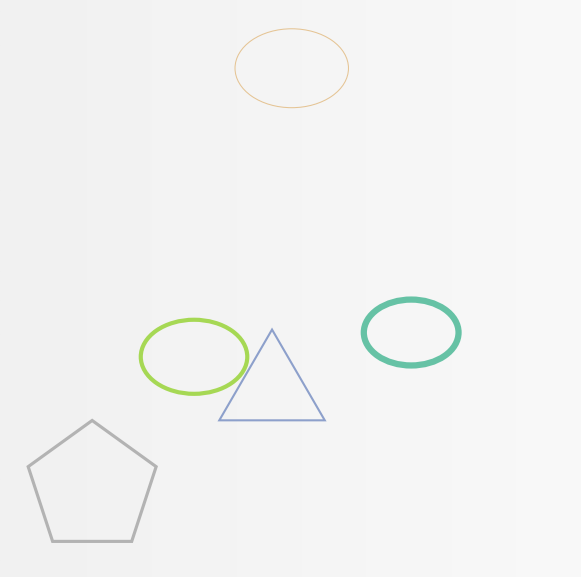[{"shape": "oval", "thickness": 3, "radius": 0.41, "center": [0.707, 0.423]}, {"shape": "triangle", "thickness": 1, "radius": 0.52, "center": [0.468, 0.324]}, {"shape": "oval", "thickness": 2, "radius": 0.46, "center": [0.334, 0.381]}, {"shape": "oval", "thickness": 0.5, "radius": 0.49, "center": [0.502, 0.881]}, {"shape": "pentagon", "thickness": 1.5, "radius": 0.58, "center": [0.159, 0.155]}]